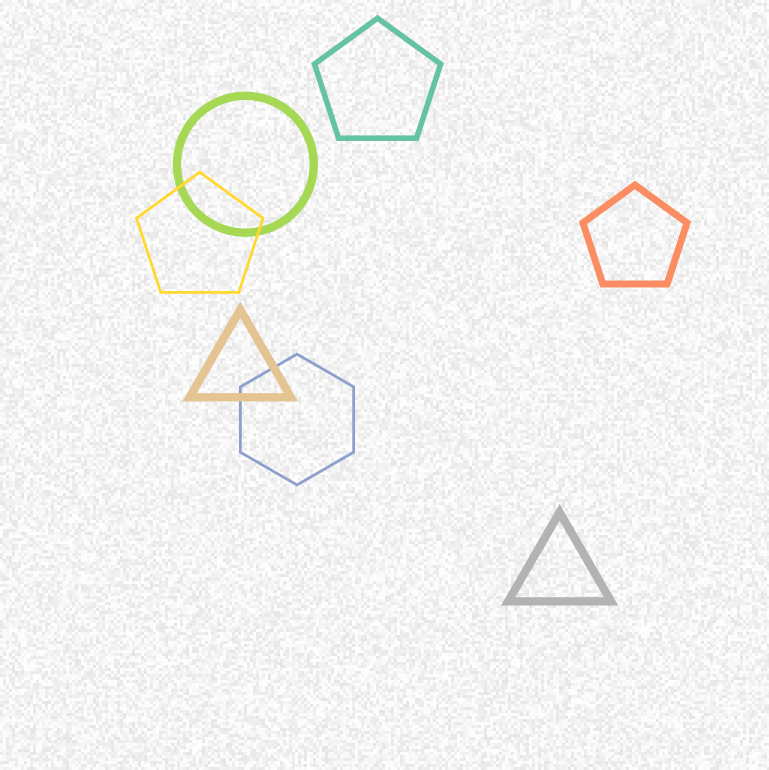[{"shape": "pentagon", "thickness": 2, "radius": 0.43, "center": [0.49, 0.89]}, {"shape": "pentagon", "thickness": 2.5, "radius": 0.36, "center": [0.825, 0.689]}, {"shape": "hexagon", "thickness": 1, "radius": 0.42, "center": [0.386, 0.455]}, {"shape": "circle", "thickness": 3, "radius": 0.44, "center": [0.319, 0.787]}, {"shape": "pentagon", "thickness": 1, "radius": 0.43, "center": [0.259, 0.69]}, {"shape": "triangle", "thickness": 3, "radius": 0.38, "center": [0.312, 0.522]}, {"shape": "triangle", "thickness": 3, "radius": 0.39, "center": [0.727, 0.258]}]